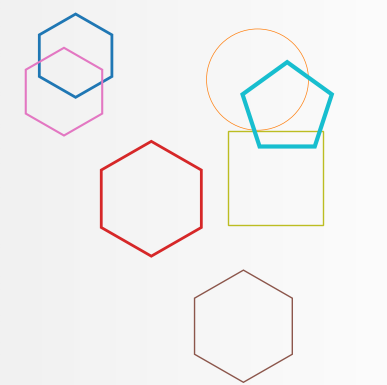[{"shape": "hexagon", "thickness": 2, "radius": 0.54, "center": [0.195, 0.855]}, {"shape": "circle", "thickness": 0.5, "radius": 0.66, "center": [0.665, 0.793]}, {"shape": "hexagon", "thickness": 2, "radius": 0.75, "center": [0.39, 0.484]}, {"shape": "hexagon", "thickness": 1, "radius": 0.73, "center": [0.628, 0.153]}, {"shape": "hexagon", "thickness": 1.5, "radius": 0.57, "center": [0.165, 0.762]}, {"shape": "square", "thickness": 1, "radius": 0.61, "center": [0.711, 0.537]}, {"shape": "pentagon", "thickness": 3, "radius": 0.61, "center": [0.741, 0.717]}]